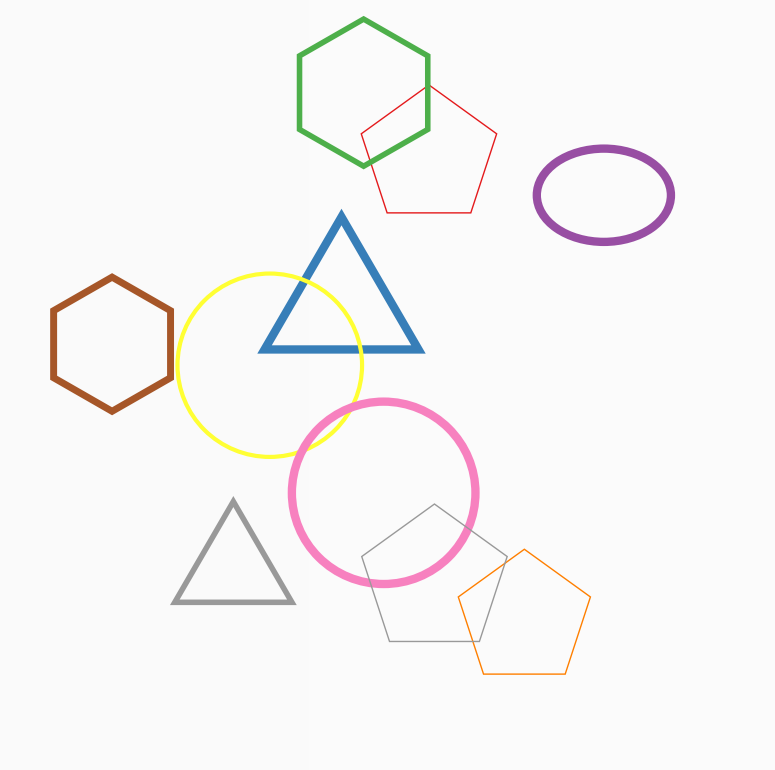[{"shape": "pentagon", "thickness": 0.5, "radius": 0.46, "center": [0.553, 0.798]}, {"shape": "triangle", "thickness": 3, "radius": 0.57, "center": [0.441, 0.603]}, {"shape": "hexagon", "thickness": 2, "radius": 0.48, "center": [0.469, 0.88]}, {"shape": "oval", "thickness": 3, "radius": 0.43, "center": [0.779, 0.746]}, {"shape": "pentagon", "thickness": 0.5, "radius": 0.45, "center": [0.677, 0.197]}, {"shape": "circle", "thickness": 1.5, "radius": 0.6, "center": [0.348, 0.526]}, {"shape": "hexagon", "thickness": 2.5, "radius": 0.44, "center": [0.145, 0.553]}, {"shape": "circle", "thickness": 3, "radius": 0.59, "center": [0.495, 0.36]}, {"shape": "triangle", "thickness": 2, "radius": 0.44, "center": [0.301, 0.261]}, {"shape": "pentagon", "thickness": 0.5, "radius": 0.49, "center": [0.561, 0.247]}]